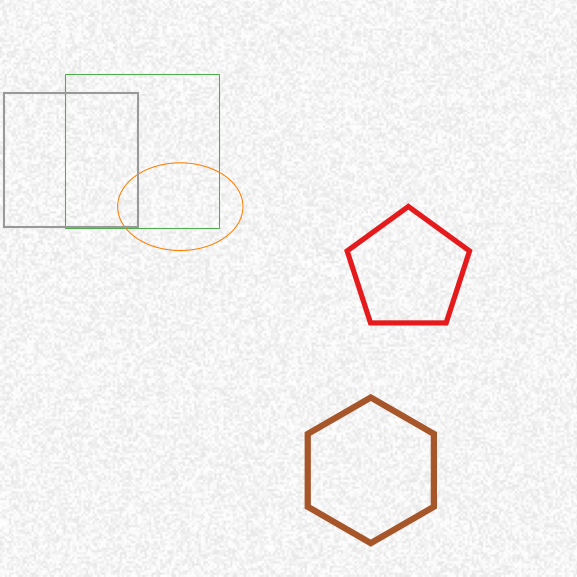[{"shape": "pentagon", "thickness": 2.5, "radius": 0.56, "center": [0.707, 0.53]}, {"shape": "square", "thickness": 0.5, "radius": 0.67, "center": [0.246, 0.738]}, {"shape": "oval", "thickness": 0.5, "radius": 0.54, "center": [0.312, 0.641]}, {"shape": "hexagon", "thickness": 3, "radius": 0.63, "center": [0.642, 0.185]}, {"shape": "square", "thickness": 1, "radius": 0.58, "center": [0.123, 0.721]}]